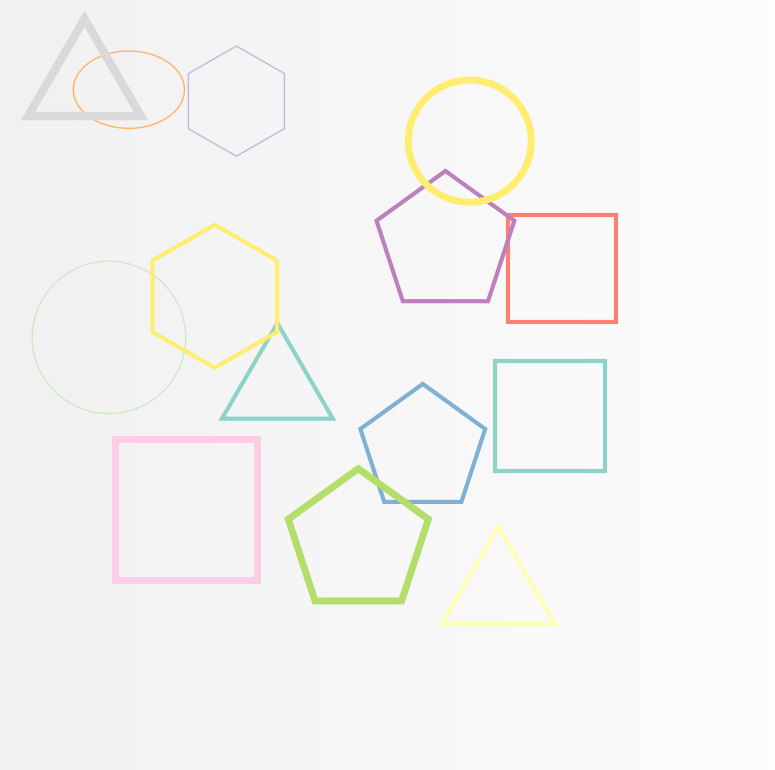[{"shape": "square", "thickness": 1.5, "radius": 0.35, "center": [0.71, 0.46]}, {"shape": "triangle", "thickness": 1.5, "radius": 0.41, "center": [0.358, 0.498]}, {"shape": "triangle", "thickness": 1.5, "radius": 0.42, "center": [0.643, 0.232]}, {"shape": "hexagon", "thickness": 0.5, "radius": 0.36, "center": [0.305, 0.869]}, {"shape": "square", "thickness": 1.5, "radius": 0.35, "center": [0.725, 0.651]}, {"shape": "pentagon", "thickness": 1.5, "radius": 0.42, "center": [0.546, 0.417]}, {"shape": "oval", "thickness": 0.5, "radius": 0.36, "center": [0.166, 0.884]}, {"shape": "pentagon", "thickness": 2.5, "radius": 0.47, "center": [0.462, 0.296]}, {"shape": "square", "thickness": 2.5, "radius": 0.46, "center": [0.24, 0.338]}, {"shape": "triangle", "thickness": 3, "radius": 0.42, "center": [0.109, 0.891]}, {"shape": "pentagon", "thickness": 1.5, "radius": 0.47, "center": [0.575, 0.684]}, {"shape": "circle", "thickness": 0.5, "radius": 0.5, "center": [0.141, 0.562]}, {"shape": "hexagon", "thickness": 1.5, "radius": 0.46, "center": [0.277, 0.615]}, {"shape": "circle", "thickness": 2.5, "radius": 0.4, "center": [0.606, 0.817]}]